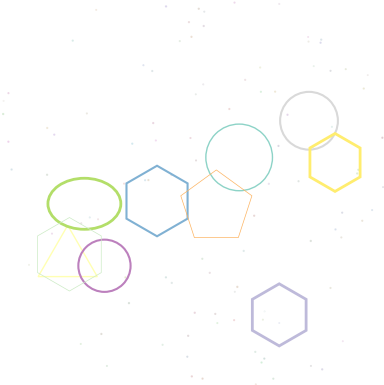[{"shape": "circle", "thickness": 1, "radius": 0.43, "center": [0.621, 0.591]}, {"shape": "triangle", "thickness": 1, "radius": 0.44, "center": [0.176, 0.326]}, {"shape": "hexagon", "thickness": 2, "radius": 0.4, "center": [0.725, 0.182]}, {"shape": "hexagon", "thickness": 1.5, "radius": 0.46, "center": [0.408, 0.478]}, {"shape": "pentagon", "thickness": 0.5, "radius": 0.49, "center": [0.562, 0.461]}, {"shape": "oval", "thickness": 2, "radius": 0.47, "center": [0.219, 0.471]}, {"shape": "circle", "thickness": 1.5, "radius": 0.38, "center": [0.803, 0.686]}, {"shape": "circle", "thickness": 1.5, "radius": 0.34, "center": [0.271, 0.31]}, {"shape": "hexagon", "thickness": 0.5, "radius": 0.48, "center": [0.18, 0.34]}, {"shape": "hexagon", "thickness": 2, "radius": 0.38, "center": [0.87, 0.578]}]